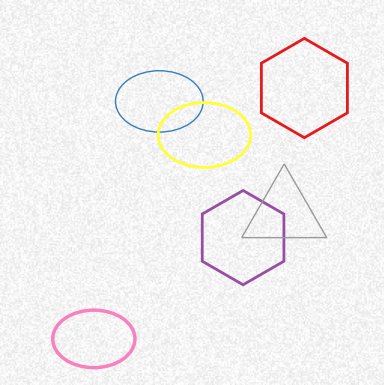[{"shape": "hexagon", "thickness": 2, "radius": 0.64, "center": [0.791, 0.771]}, {"shape": "oval", "thickness": 1, "radius": 0.57, "center": [0.414, 0.737]}, {"shape": "hexagon", "thickness": 2, "radius": 0.61, "center": [0.631, 0.383]}, {"shape": "oval", "thickness": 2, "radius": 0.6, "center": [0.531, 0.649]}, {"shape": "oval", "thickness": 2.5, "radius": 0.53, "center": [0.244, 0.12]}, {"shape": "triangle", "thickness": 1, "radius": 0.64, "center": [0.738, 0.447]}]